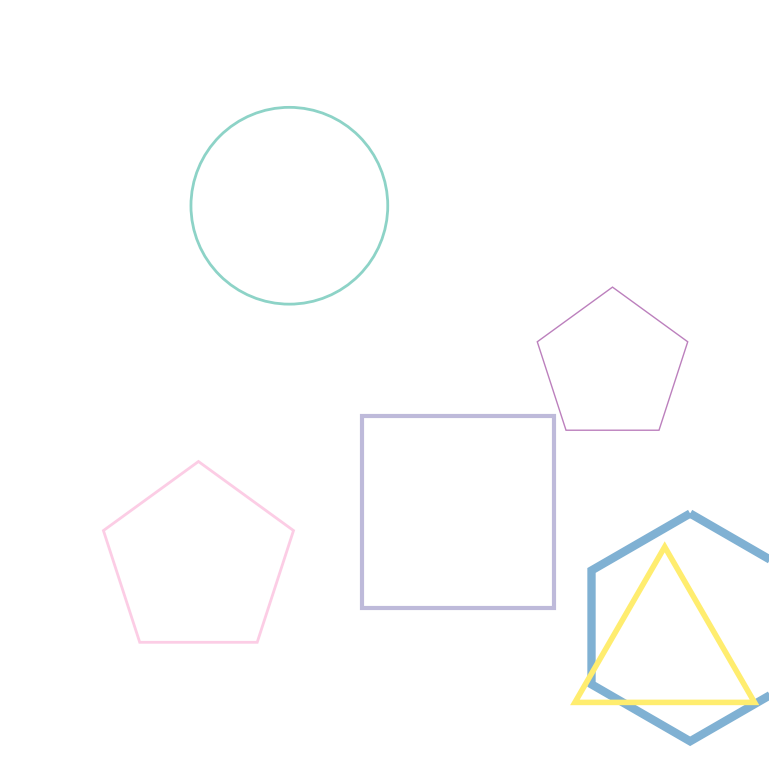[{"shape": "circle", "thickness": 1, "radius": 0.64, "center": [0.376, 0.733]}, {"shape": "square", "thickness": 1.5, "radius": 0.62, "center": [0.595, 0.335]}, {"shape": "hexagon", "thickness": 3, "radius": 0.74, "center": [0.896, 0.185]}, {"shape": "pentagon", "thickness": 1, "radius": 0.65, "center": [0.258, 0.271]}, {"shape": "pentagon", "thickness": 0.5, "radius": 0.51, "center": [0.795, 0.524]}, {"shape": "triangle", "thickness": 2, "radius": 0.67, "center": [0.863, 0.155]}]